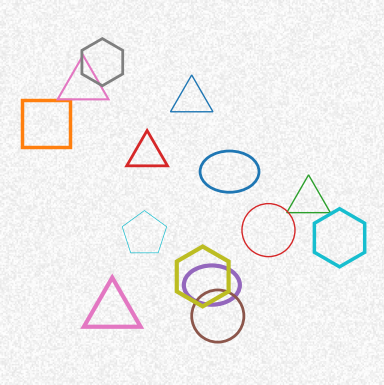[{"shape": "triangle", "thickness": 1, "radius": 0.32, "center": [0.498, 0.742]}, {"shape": "oval", "thickness": 2, "radius": 0.38, "center": [0.596, 0.554]}, {"shape": "square", "thickness": 2.5, "radius": 0.31, "center": [0.12, 0.679]}, {"shape": "triangle", "thickness": 1, "radius": 0.33, "center": [0.801, 0.48]}, {"shape": "triangle", "thickness": 2, "radius": 0.31, "center": [0.382, 0.6]}, {"shape": "circle", "thickness": 1, "radius": 0.34, "center": [0.697, 0.402]}, {"shape": "oval", "thickness": 3, "radius": 0.36, "center": [0.55, 0.26]}, {"shape": "circle", "thickness": 2, "radius": 0.34, "center": [0.566, 0.179]}, {"shape": "triangle", "thickness": 1.5, "radius": 0.38, "center": [0.216, 0.78]}, {"shape": "triangle", "thickness": 3, "radius": 0.43, "center": [0.292, 0.194]}, {"shape": "hexagon", "thickness": 2, "radius": 0.31, "center": [0.266, 0.839]}, {"shape": "hexagon", "thickness": 3, "radius": 0.39, "center": [0.526, 0.282]}, {"shape": "hexagon", "thickness": 2.5, "radius": 0.38, "center": [0.882, 0.382]}, {"shape": "pentagon", "thickness": 0.5, "radius": 0.3, "center": [0.375, 0.392]}]